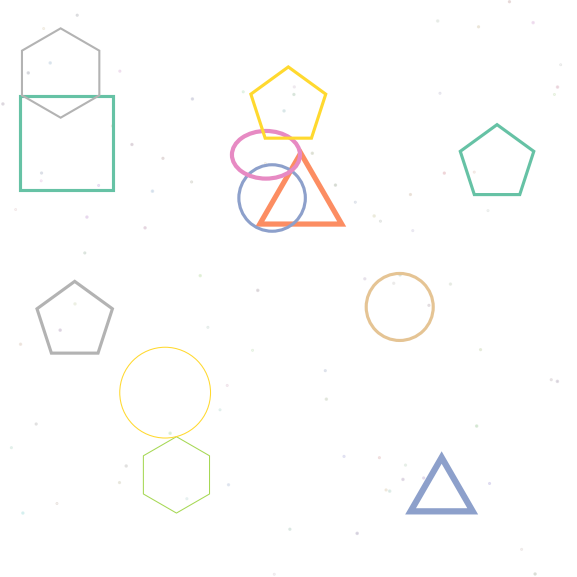[{"shape": "pentagon", "thickness": 1.5, "radius": 0.33, "center": [0.861, 0.716]}, {"shape": "square", "thickness": 1.5, "radius": 0.4, "center": [0.115, 0.752]}, {"shape": "triangle", "thickness": 2.5, "radius": 0.41, "center": [0.521, 0.652]}, {"shape": "circle", "thickness": 1.5, "radius": 0.29, "center": [0.471, 0.656]}, {"shape": "triangle", "thickness": 3, "radius": 0.31, "center": [0.765, 0.145]}, {"shape": "oval", "thickness": 2, "radius": 0.29, "center": [0.461, 0.731]}, {"shape": "hexagon", "thickness": 0.5, "radius": 0.33, "center": [0.306, 0.177]}, {"shape": "circle", "thickness": 0.5, "radius": 0.39, "center": [0.286, 0.319]}, {"shape": "pentagon", "thickness": 1.5, "radius": 0.34, "center": [0.499, 0.815]}, {"shape": "circle", "thickness": 1.5, "radius": 0.29, "center": [0.692, 0.468]}, {"shape": "pentagon", "thickness": 1.5, "radius": 0.34, "center": [0.129, 0.443]}, {"shape": "hexagon", "thickness": 1, "radius": 0.39, "center": [0.105, 0.873]}]